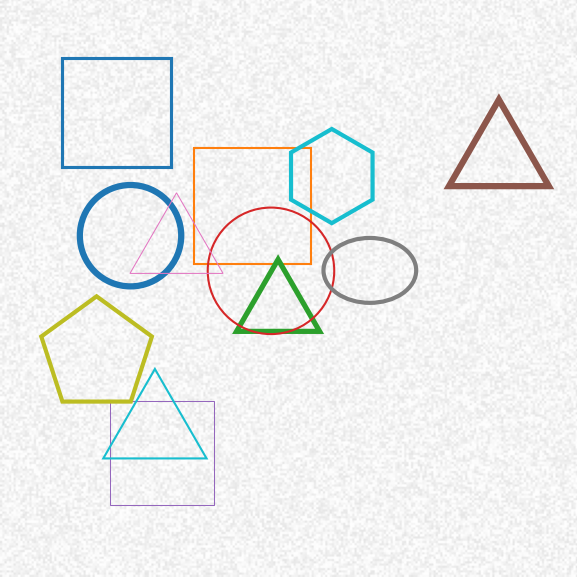[{"shape": "circle", "thickness": 3, "radius": 0.44, "center": [0.226, 0.591]}, {"shape": "square", "thickness": 1.5, "radius": 0.47, "center": [0.202, 0.804]}, {"shape": "square", "thickness": 1, "radius": 0.5, "center": [0.437, 0.642]}, {"shape": "triangle", "thickness": 2.5, "radius": 0.42, "center": [0.482, 0.467]}, {"shape": "circle", "thickness": 1, "radius": 0.55, "center": [0.469, 0.53]}, {"shape": "square", "thickness": 0.5, "radius": 0.45, "center": [0.28, 0.215]}, {"shape": "triangle", "thickness": 3, "radius": 0.5, "center": [0.864, 0.727]}, {"shape": "triangle", "thickness": 0.5, "radius": 0.47, "center": [0.306, 0.572]}, {"shape": "oval", "thickness": 2, "radius": 0.4, "center": [0.64, 0.531]}, {"shape": "pentagon", "thickness": 2, "radius": 0.5, "center": [0.167, 0.385]}, {"shape": "triangle", "thickness": 1, "radius": 0.52, "center": [0.268, 0.257]}, {"shape": "hexagon", "thickness": 2, "radius": 0.41, "center": [0.575, 0.694]}]